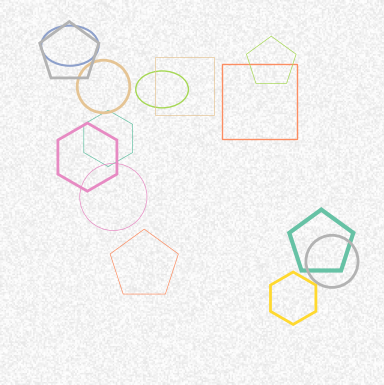[{"shape": "pentagon", "thickness": 3, "radius": 0.44, "center": [0.835, 0.368]}, {"shape": "hexagon", "thickness": 0.5, "radius": 0.37, "center": [0.281, 0.64]}, {"shape": "square", "thickness": 1, "radius": 0.49, "center": [0.673, 0.737]}, {"shape": "pentagon", "thickness": 0.5, "radius": 0.47, "center": [0.375, 0.312]}, {"shape": "oval", "thickness": 1.5, "radius": 0.37, "center": [0.182, 0.881]}, {"shape": "circle", "thickness": 0.5, "radius": 0.44, "center": [0.294, 0.488]}, {"shape": "hexagon", "thickness": 2, "radius": 0.44, "center": [0.227, 0.592]}, {"shape": "oval", "thickness": 1, "radius": 0.34, "center": [0.421, 0.768]}, {"shape": "pentagon", "thickness": 0.5, "radius": 0.34, "center": [0.705, 0.838]}, {"shape": "hexagon", "thickness": 2, "radius": 0.34, "center": [0.762, 0.225]}, {"shape": "circle", "thickness": 2, "radius": 0.34, "center": [0.269, 0.775]}, {"shape": "square", "thickness": 0.5, "radius": 0.38, "center": [0.48, 0.777]}, {"shape": "circle", "thickness": 2, "radius": 0.34, "center": [0.862, 0.321]}, {"shape": "pentagon", "thickness": 2, "radius": 0.4, "center": [0.18, 0.863]}]